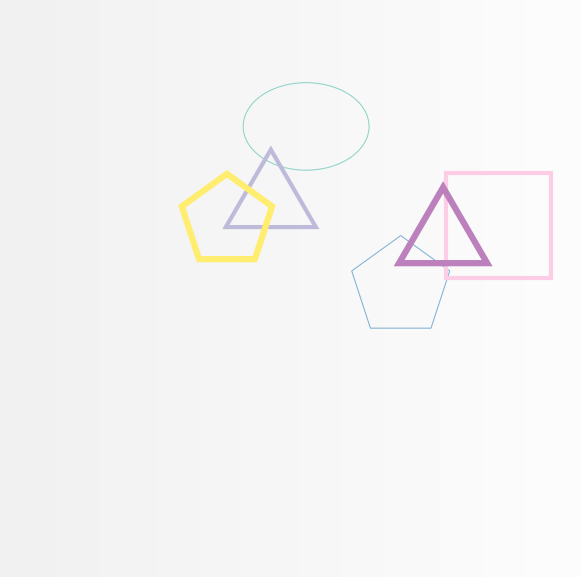[{"shape": "oval", "thickness": 0.5, "radius": 0.54, "center": [0.527, 0.78]}, {"shape": "triangle", "thickness": 2, "radius": 0.45, "center": [0.466, 0.651]}, {"shape": "pentagon", "thickness": 0.5, "radius": 0.44, "center": [0.689, 0.503]}, {"shape": "square", "thickness": 2, "radius": 0.45, "center": [0.858, 0.608]}, {"shape": "triangle", "thickness": 3, "radius": 0.44, "center": [0.762, 0.587]}, {"shape": "pentagon", "thickness": 3, "radius": 0.41, "center": [0.39, 0.616]}]